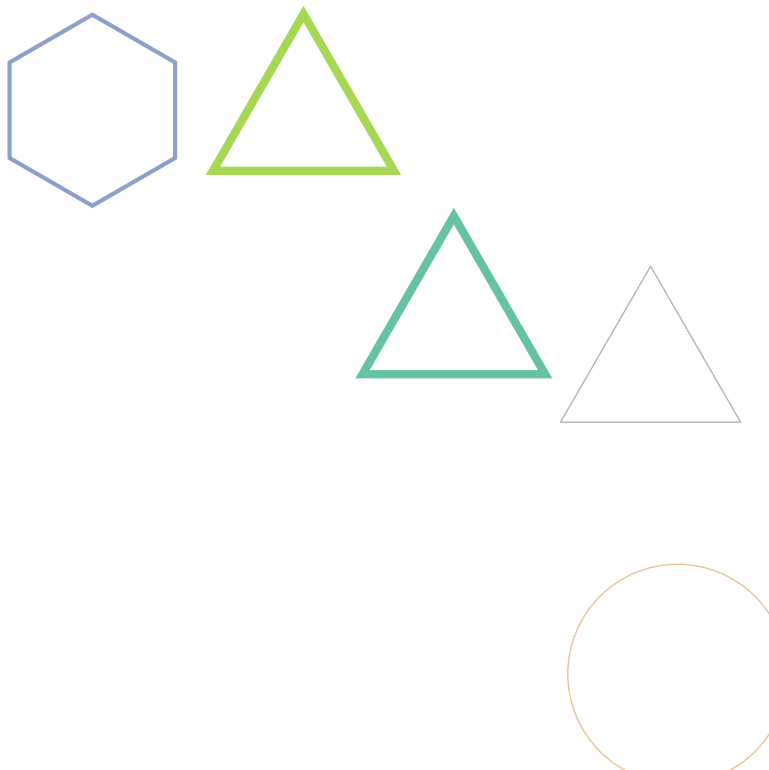[{"shape": "triangle", "thickness": 3, "radius": 0.68, "center": [0.589, 0.582]}, {"shape": "hexagon", "thickness": 1.5, "radius": 0.62, "center": [0.12, 0.857]}, {"shape": "triangle", "thickness": 3, "radius": 0.68, "center": [0.394, 0.846]}, {"shape": "circle", "thickness": 0.5, "radius": 0.71, "center": [0.88, 0.125]}, {"shape": "triangle", "thickness": 0.5, "radius": 0.68, "center": [0.845, 0.519]}]